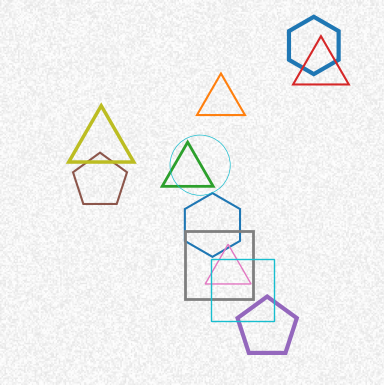[{"shape": "hexagon", "thickness": 3, "radius": 0.37, "center": [0.815, 0.882]}, {"shape": "hexagon", "thickness": 1.5, "radius": 0.41, "center": [0.552, 0.416]}, {"shape": "triangle", "thickness": 1.5, "radius": 0.36, "center": [0.574, 0.737]}, {"shape": "triangle", "thickness": 2, "radius": 0.38, "center": [0.487, 0.554]}, {"shape": "triangle", "thickness": 1.5, "radius": 0.42, "center": [0.834, 0.822]}, {"shape": "pentagon", "thickness": 3, "radius": 0.4, "center": [0.694, 0.149]}, {"shape": "pentagon", "thickness": 1.5, "radius": 0.37, "center": [0.26, 0.53]}, {"shape": "triangle", "thickness": 1, "radius": 0.34, "center": [0.593, 0.297]}, {"shape": "square", "thickness": 2, "radius": 0.44, "center": [0.568, 0.312]}, {"shape": "triangle", "thickness": 2.5, "radius": 0.49, "center": [0.263, 0.628]}, {"shape": "square", "thickness": 1, "radius": 0.4, "center": [0.63, 0.247]}, {"shape": "circle", "thickness": 0.5, "radius": 0.39, "center": [0.52, 0.571]}]